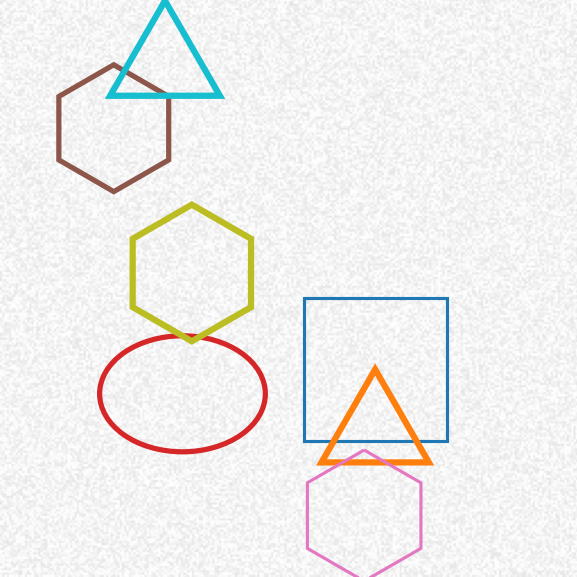[{"shape": "square", "thickness": 1.5, "radius": 0.62, "center": [0.65, 0.359]}, {"shape": "triangle", "thickness": 3, "radius": 0.54, "center": [0.65, 0.252]}, {"shape": "oval", "thickness": 2.5, "radius": 0.72, "center": [0.316, 0.317]}, {"shape": "hexagon", "thickness": 2.5, "radius": 0.55, "center": [0.197, 0.777]}, {"shape": "hexagon", "thickness": 1.5, "radius": 0.57, "center": [0.631, 0.106]}, {"shape": "hexagon", "thickness": 3, "radius": 0.59, "center": [0.332, 0.526]}, {"shape": "triangle", "thickness": 3, "radius": 0.55, "center": [0.286, 0.888]}]